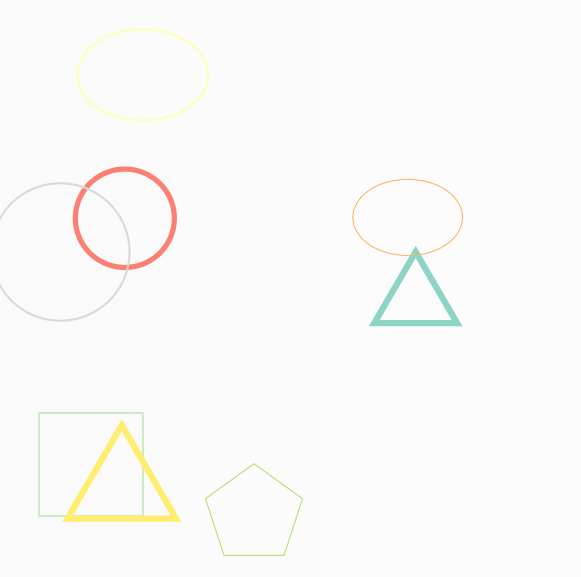[{"shape": "triangle", "thickness": 3, "radius": 0.41, "center": [0.715, 0.481]}, {"shape": "oval", "thickness": 1, "radius": 0.56, "center": [0.246, 0.87]}, {"shape": "circle", "thickness": 2.5, "radius": 0.43, "center": [0.215, 0.621]}, {"shape": "oval", "thickness": 0.5, "radius": 0.47, "center": [0.701, 0.623]}, {"shape": "pentagon", "thickness": 0.5, "radius": 0.44, "center": [0.437, 0.108]}, {"shape": "circle", "thickness": 1, "radius": 0.6, "center": [0.104, 0.563]}, {"shape": "square", "thickness": 1, "radius": 0.45, "center": [0.157, 0.196]}, {"shape": "triangle", "thickness": 3, "radius": 0.54, "center": [0.21, 0.155]}]